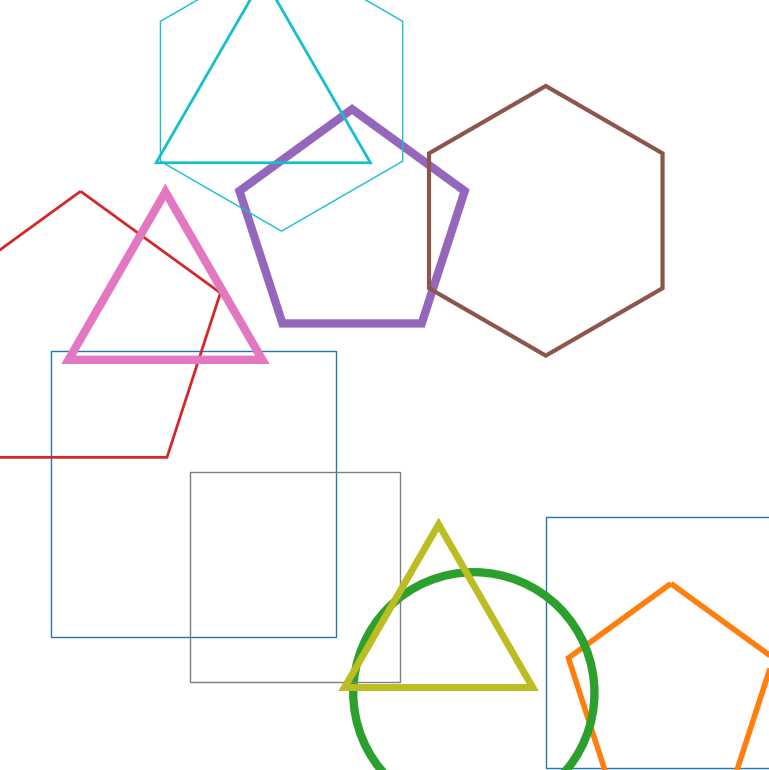[{"shape": "square", "thickness": 0.5, "radius": 0.93, "center": [0.251, 0.359]}, {"shape": "square", "thickness": 0.5, "radius": 0.82, "center": [0.873, 0.166]}, {"shape": "pentagon", "thickness": 2, "radius": 0.7, "center": [0.871, 0.102]}, {"shape": "circle", "thickness": 3, "radius": 0.78, "center": [0.615, 0.1]}, {"shape": "pentagon", "thickness": 1, "radius": 0.95, "center": [0.105, 0.561]}, {"shape": "pentagon", "thickness": 3, "radius": 0.77, "center": [0.457, 0.704]}, {"shape": "hexagon", "thickness": 1.5, "radius": 0.88, "center": [0.709, 0.713]}, {"shape": "triangle", "thickness": 3, "radius": 0.73, "center": [0.215, 0.605]}, {"shape": "square", "thickness": 0.5, "radius": 0.68, "center": [0.383, 0.25]}, {"shape": "triangle", "thickness": 2.5, "radius": 0.71, "center": [0.57, 0.178]}, {"shape": "triangle", "thickness": 1, "radius": 0.8, "center": [0.342, 0.869]}, {"shape": "hexagon", "thickness": 0.5, "radius": 0.91, "center": [0.366, 0.881]}]